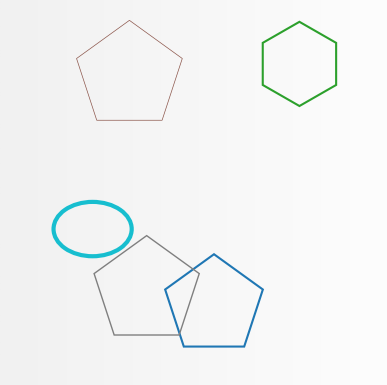[{"shape": "pentagon", "thickness": 1.5, "radius": 0.66, "center": [0.552, 0.207]}, {"shape": "hexagon", "thickness": 1.5, "radius": 0.55, "center": [0.773, 0.834]}, {"shape": "pentagon", "thickness": 0.5, "radius": 0.72, "center": [0.334, 0.804]}, {"shape": "pentagon", "thickness": 1, "radius": 0.71, "center": [0.378, 0.245]}, {"shape": "oval", "thickness": 3, "radius": 0.5, "center": [0.239, 0.405]}]